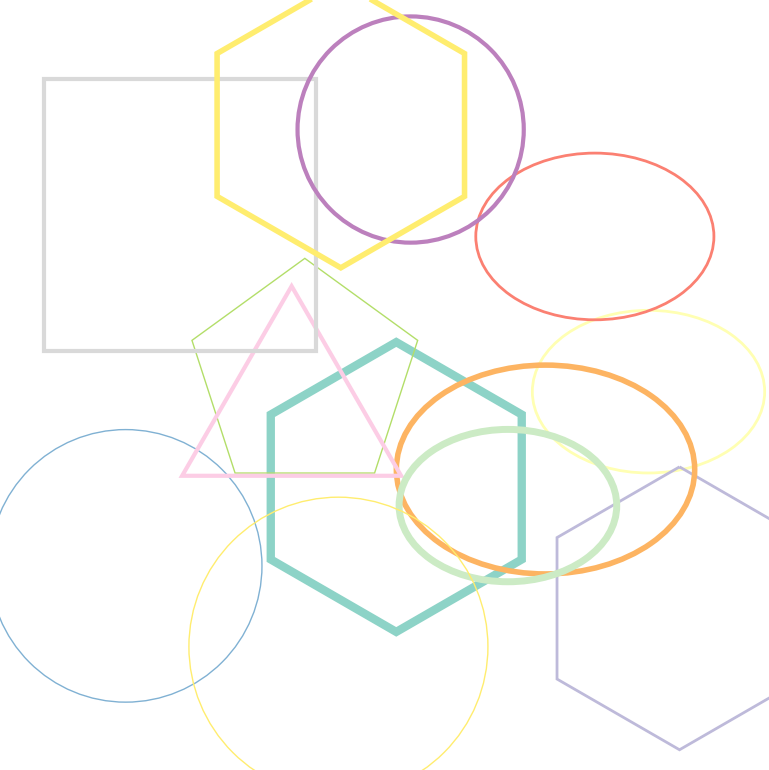[{"shape": "hexagon", "thickness": 3, "radius": 0.94, "center": [0.515, 0.368]}, {"shape": "oval", "thickness": 1, "radius": 0.75, "center": [0.842, 0.491]}, {"shape": "hexagon", "thickness": 1, "radius": 0.92, "center": [0.883, 0.21]}, {"shape": "oval", "thickness": 1, "radius": 0.77, "center": [0.773, 0.693]}, {"shape": "circle", "thickness": 0.5, "radius": 0.88, "center": [0.163, 0.265]}, {"shape": "oval", "thickness": 2, "radius": 0.97, "center": [0.708, 0.39]}, {"shape": "pentagon", "thickness": 0.5, "radius": 0.77, "center": [0.396, 0.51]}, {"shape": "triangle", "thickness": 1.5, "radius": 0.82, "center": [0.379, 0.464]}, {"shape": "square", "thickness": 1.5, "radius": 0.88, "center": [0.234, 0.721]}, {"shape": "circle", "thickness": 1.5, "radius": 0.73, "center": [0.533, 0.832]}, {"shape": "oval", "thickness": 2.5, "radius": 0.71, "center": [0.66, 0.343]}, {"shape": "hexagon", "thickness": 2, "radius": 0.93, "center": [0.443, 0.838]}, {"shape": "circle", "thickness": 0.5, "radius": 0.97, "center": [0.44, 0.16]}]